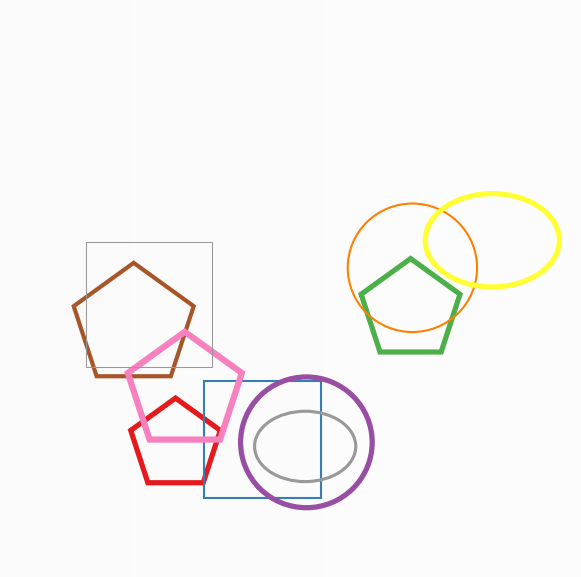[{"shape": "pentagon", "thickness": 2.5, "radius": 0.41, "center": [0.302, 0.229]}, {"shape": "square", "thickness": 1, "radius": 0.51, "center": [0.452, 0.237]}, {"shape": "pentagon", "thickness": 2.5, "radius": 0.45, "center": [0.706, 0.462]}, {"shape": "circle", "thickness": 2.5, "radius": 0.57, "center": [0.527, 0.233]}, {"shape": "circle", "thickness": 1, "radius": 0.56, "center": [0.71, 0.535]}, {"shape": "oval", "thickness": 2.5, "radius": 0.58, "center": [0.847, 0.583]}, {"shape": "pentagon", "thickness": 2, "radius": 0.54, "center": [0.23, 0.435]}, {"shape": "pentagon", "thickness": 3, "radius": 0.52, "center": [0.318, 0.321]}, {"shape": "oval", "thickness": 1.5, "radius": 0.44, "center": [0.525, 0.226]}, {"shape": "square", "thickness": 0.5, "radius": 0.54, "center": [0.256, 0.471]}]